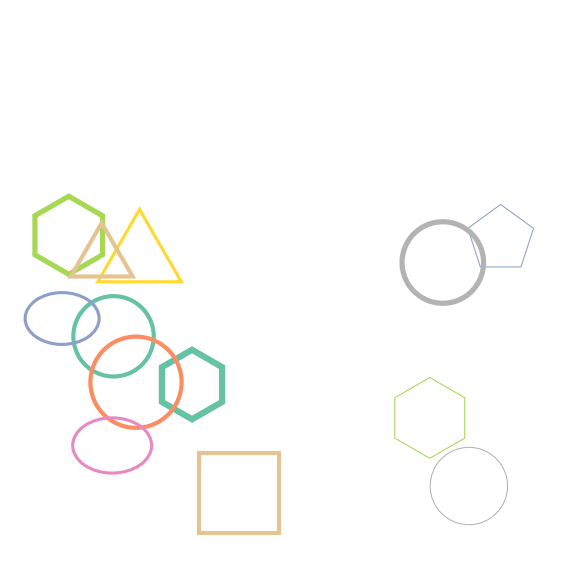[{"shape": "circle", "thickness": 2, "radius": 0.35, "center": [0.197, 0.417]}, {"shape": "hexagon", "thickness": 3, "radius": 0.3, "center": [0.333, 0.333]}, {"shape": "circle", "thickness": 2, "radius": 0.39, "center": [0.235, 0.337]}, {"shape": "oval", "thickness": 1.5, "radius": 0.32, "center": [0.108, 0.448]}, {"shape": "pentagon", "thickness": 0.5, "radius": 0.3, "center": [0.867, 0.585]}, {"shape": "oval", "thickness": 1.5, "radius": 0.34, "center": [0.194, 0.228]}, {"shape": "hexagon", "thickness": 0.5, "radius": 0.35, "center": [0.744, 0.275]}, {"shape": "hexagon", "thickness": 2.5, "radius": 0.34, "center": [0.119, 0.592]}, {"shape": "triangle", "thickness": 1.5, "radius": 0.42, "center": [0.242, 0.553]}, {"shape": "square", "thickness": 2, "radius": 0.35, "center": [0.414, 0.145]}, {"shape": "triangle", "thickness": 2, "radius": 0.31, "center": [0.176, 0.551]}, {"shape": "circle", "thickness": 0.5, "radius": 0.33, "center": [0.812, 0.158]}, {"shape": "circle", "thickness": 2.5, "radius": 0.35, "center": [0.767, 0.545]}]